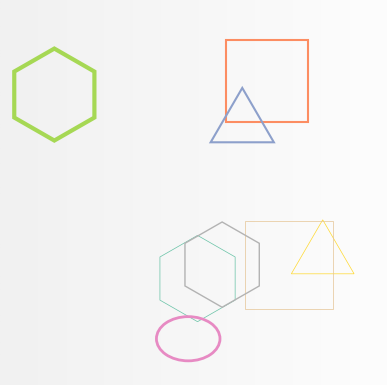[{"shape": "hexagon", "thickness": 0.5, "radius": 0.56, "center": [0.51, 0.277]}, {"shape": "square", "thickness": 1.5, "radius": 0.53, "center": [0.688, 0.789]}, {"shape": "triangle", "thickness": 1.5, "radius": 0.47, "center": [0.625, 0.677]}, {"shape": "oval", "thickness": 2, "radius": 0.41, "center": [0.486, 0.12]}, {"shape": "hexagon", "thickness": 3, "radius": 0.6, "center": [0.14, 0.754]}, {"shape": "triangle", "thickness": 0.5, "radius": 0.47, "center": [0.833, 0.336]}, {"shape": "square", "thickness": 0.5, "radius": 0.57, "center": [0.746, 0.311]}, {"shape": "hexagon", "thickness": 1, "radius": 0.55, "center": [0.573, 0.313]}]